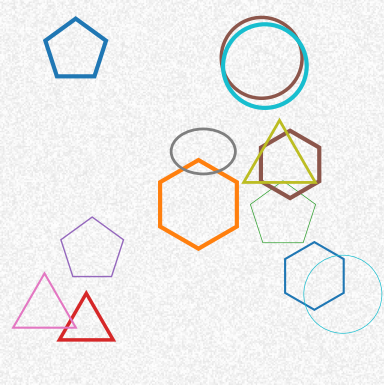[{"shape": "pentagon", "thickness": 3, "radius": 0.41, "center": [0.197, 0.869]}, {"shape": "hexagon", "thickness": 1.5, "radius": 0.44, "center": [0.817, 0.283]}, {"shape": "hexagon", "thickness": 3, "radius": 0.58, "center": [0.516, 0.469]}, {"shape": "pentagon", "thickness": 0.5, "radius": 0.45, "center": [0.735, 0.442]}, {"shape": "triangle", "thickness": 2.5, "radius": 0.4, "center": [0.224, 0.157]}, {"shape": "pentagon", "thickness": 1, "radius": 0.43, "center": [0.239, 0.351]}, {"shape": "hexagon", "thickness": 3, "radius": 0.44, "center": [0.753, 0.573]}, {"shape": "circle", "thickness": 2.5, "radius": 0.52, "center": [0.68, 0.85]}, {"shape": "triangle", "thickness": 1.5, "radius": 0.47, "center": [0.116, 0.196]}, {"shape": "oval", "thickness": 2, "radius": 0.42, "center": [0.528, 0.607]}, {"shape": "triangle", "thickness": 2, "radius": 0.54, "center": [0.726, 0.58]}, {"shape": "circle", "thickness": 0.5, "radius": 0.51, "center": [0.89, 0.236]}, {"shape": "circle", "thickness": 3, "radius": 0.54, "center": [0.688, 0.828]}]